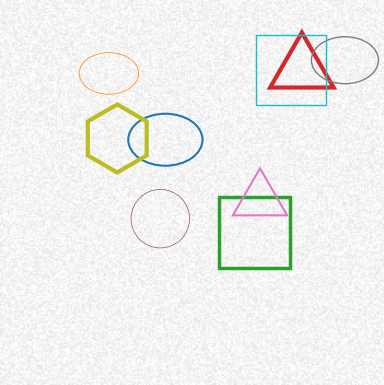[{"shape": "oval", "thickness": 1.5, "radius": 0.48, "center": [0.43, 0.637]}, {"shape": "oval", "thickness": 0.5, "radius": 0.39, "center": [0.283, 0.809]}, {"shape": "square", "thickness": 2.5, "radius": 0.46, "center": [0.661, 0.396]}, {"shape": "triangle", "thickness": 3, "radius": 0.48, "center": [0.784, 0.82]}, {"shape": "circle", "thickness": 0.5, "radius": 0.38, "center": [0.416, 0.432]}, {"shape": "triangle", "thickness": 1.5, "radius": 0.41, "center": [0.675, 0.481]}, {"shape": "oval", "thickness": 1, "radius": 0.44, "center": [0.896, 0.844]}, {"shape": "hexagon", "thickness": 3, "radius": 0.44, "center": [0.304, 0.64]}, {"shape": "square", "thickness": 1, "radius": 0.46, "center": [0.756, 0.817]}]